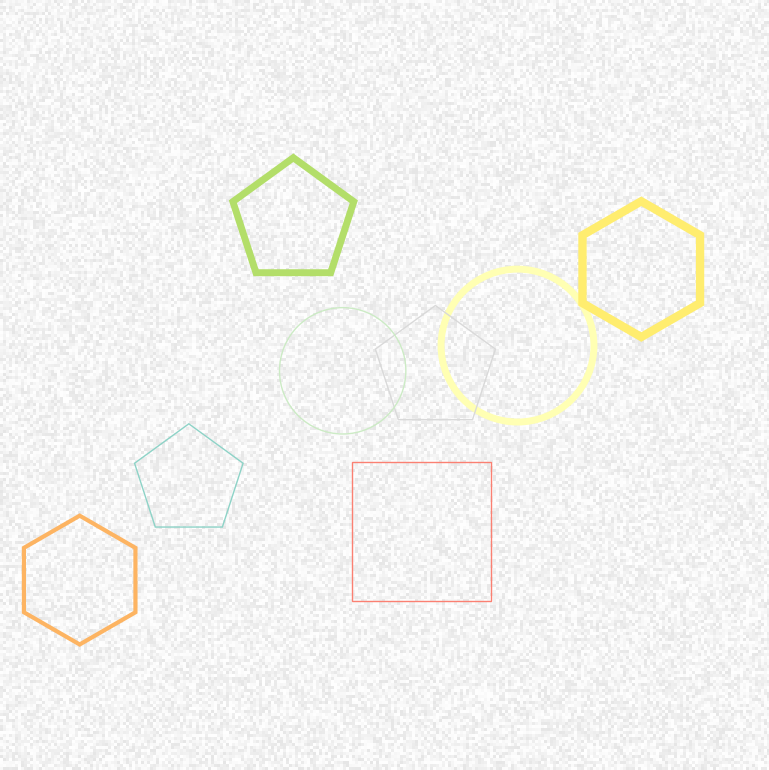[{"shape": "pentagon", "thickness": 0.5, "radius": 0.37, "center": [0.245, 0.375]}, {"shape": "circle", "thickness": 2.5, "radius": 0.5, "center": [0.672, 0.551]}, {"shape": "square", "thickness": 0.5, "radius": 0.45, "center": [0.548, 0.31]}, {"shape": "hexagon", "thickness": 1.5, "radius": 0.42, "center": [0.103, 0.247]}, {"shape": "pentagon", "thickness": 2.5, "radius": 0.41, "center": [0.381, 0.713]}, {"shape": "pentagon", "thickness": 0.5, "radius": 0.41, "center": [0.565, 0.521]}, {"shape": "circle", "thickness": 0.5, "radius": 0.41, "center": [0.445, 0.518]}, {"shape": "hexagon", "thickness": 3, "radius": 0.44, "center": [0.833, 0.65]}]